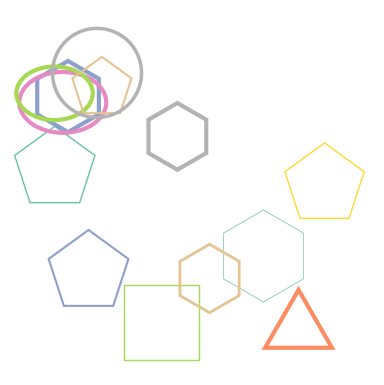[{"shape": "hexagon", "thickness": 0.5, "radius": 0.6, "center": [0.684, 0.335]}, {"shape": "pentagon", "thickness": 1, "radius": 0.55, "center": [0.142, 0.562]}, {"shape": "triangle", "thickness": 3, "radius": 0.5, "center": [0.775, 0.147]}, {"shape": "hexagon", "thickness": 3, "radius": 0.46, "center": [0.177, 0.749]}, {"shape": "pentagon", "thickness": 1.5, "radius": 0.54, "center": [0.23, 0.294]}, {"shape": "oval", "thickness": 3, "radius": 0.56, "center": [0.163, 0.734]}, {"shape": "square", "thickness": 1, "radius": 0.49, "center": [0.42, 0.162]}, {"shape": "oval", "thickness": 3, "radius": 0.5, "center": [0.142, 0.758]}, {"shape": "pentagon", "thickness": 1, "radius": 0.54, "center": [0.843, 0.52]}, {"shape": "hexagon", "thickness": 2, "radius": 0.44, "center": [0.544, 0.277]}, {"shape": "pentagon", "thickness": 1.5, "radius": 0.4, "center": [0.265, 0.771]}, {"shape": "hexagon", "thickness": 3, "radius": 0.43, "center": [0.461, 0.646]}, {"shape": "circle", "thickness": 2.5, "radius": 0.58, "center": [0.252, 0.811]}]